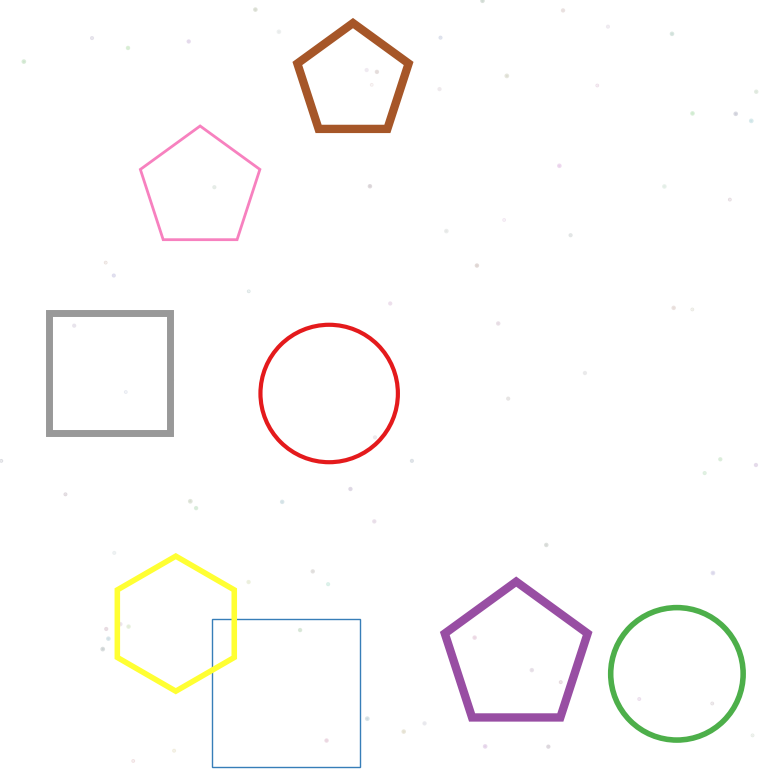[{"shape": "circle", "thickness": 1.5, "radius": 0.45, "center": [0.427, 0.489]}, {"shape": "square", "thickness": 0.5, "radius": 0.48, "center": [0.371, 0.1]}, {"shape": "circle", "thickness": 2, "radius": 0.43, "center": [0.879, 0.125]}, {"shape": "pentagon", "thickness": 3, "radius": 0.49, "center": [0.67, 0.147]}, {"shape": "hexagon", "thickness": 2, "radius": 0.44, "center": [0.228, 0.19]}, {"shape": "pentagon", "thickness": 3, "radius": 0.38, "center": [0.458, 0.894]}, {"shape": "pentagon", "thickness": 1, "radius": 0.41, "center": [0.26, 0.755]}, {"shape": "square", "thickness": 2.5, "radius": 0.39, "center": [0.142, 0.515]}]